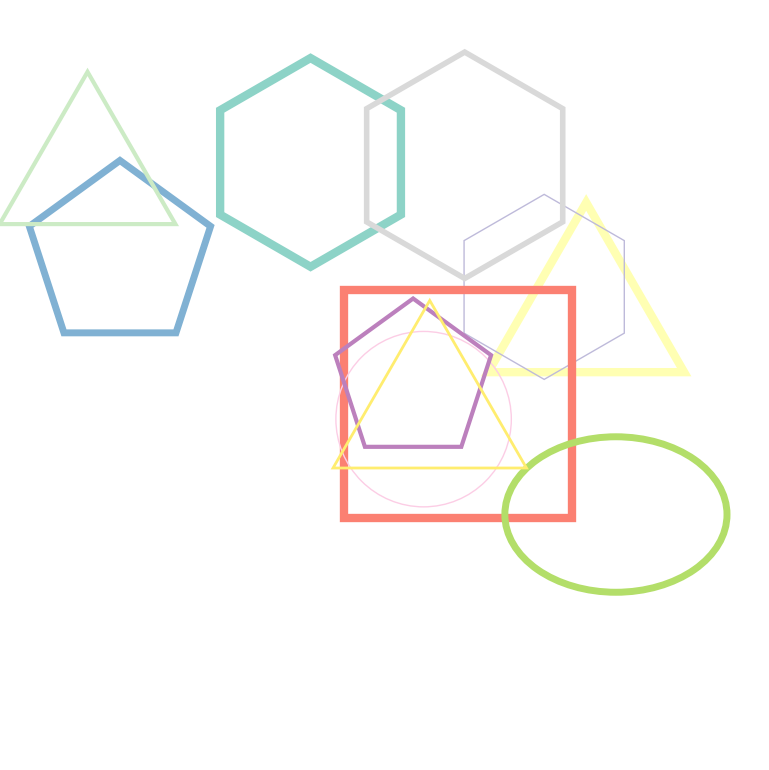[{"shape": "hexagon", "thickness": 3, "radius": 0.68, "center": [0.403, 0.789]}, {"shape": "triangle", "thickness": 3, "radius": 0.73, "center": [0.761, 0.59]}, {"shape": "hexagon", "thickness": 0.5, "radius": 0.6, "center": [0.707, 0.627]}, {"shape": "square", "thickness": 3, "radius": 0.74, "center": [0.594, 0.476]}, {"shape": "pentagon", "thickness": 2.5, "radius": 0.62, "center": [0.156, 0.668]}, {"shape": "oval", "thickness": 2.5, "radius": 0.72, "center": [0.8, 0.332]}, {"shape": "circle", "thickness": 0.5, "radius": 0.57, "center": [0.55, 0.456]}, {"shape": "hexagon", "thickness": 2, "radius": 0.74, "center": [0.603, 0.785]}, {"shape": "pentagon", "thickness": 1.5, "radius": 0.53, "center": [0.537, 0.506]}, {"shape": "triangle", "thickness": 1.5, "radius": 0.66, "center": [0.114, 0.775]}, {"shape": "triangle", "thickness": 1, "radius": 0.73, "center": [0.558, 0.465]}]